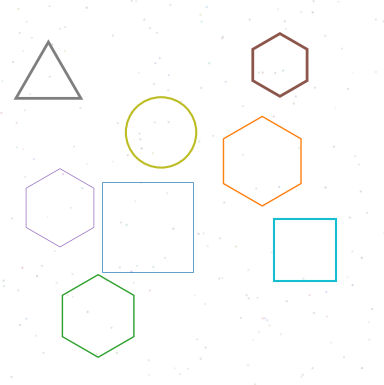[{"shape": "square", "thickness": 0.5, "radius": 0.59, "center": [0.383, 0.411]}, {"shape": "hexagon", "thickness": 1, "radius": 0.58, "center": [0.681, 0.581]}, {"shape": "hexagon", "thickness": 1, "radius": 0.54, "center": [0.255, 0.179]}, {"shape": "hexagon", "thickness": 0.5, "radius": 0.51, "center": [0.156, 0.46]}, {"shape": "hexagon", "thickness": 2, "radius": 0.41, "center": [0.727, 0.831]}, {"shape": "triangle", "thickness": 2, "radius": 0.49, "center": [0.126, 0.793]}, {"shape": "circle", "thickness": 1.5, "radius": 0.46, "center": [0.418, 0.656]}, {"shape": "square", "thickness": 1.5, "radius": 0.4, "center": [0.792, 0.351]}]